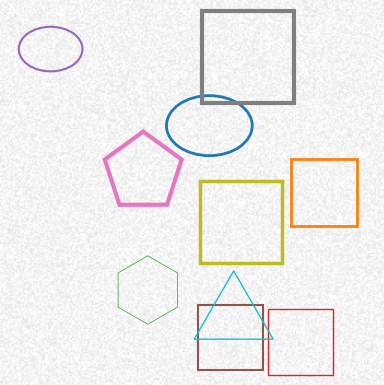[{"shape": "oval", "thickness": 2, "radius": 0.56, "center": [0.544, 0.674]}, {"shape": "square", "thickness": 2, "radius": 0.43, "center": [0.841, 0.501]}, {"shape": "hexagon", "thickness": 0.5, "radius": 0.44, "center": [0.384, 0.247]}, {"shape": "square", "thickness": 1, "radius": 0.43, "center": [0.78, 0.112]}, {"shape": "oval", "thickness": 1.5, "radius": 0.41, "center": [0.131, 0.873]}, {"shape": "square", "thickness": 1.5, "radius": 0.42, "center": [0.598, 0.123]}, {"shape": "pentagon", "thickness": 3, "radius": 0.53, "center": [0.372, 0.553]}, {"shape": "square", "thickness": 3, "radius": 0.6, "center": [0.643, 0.853]}, {"shape": "square", "thickness": 2.5, "radius": 0.53, "center": [0.625, 0.424]}, {"shape": "triangle", "thickness": 1, "radius": 0.59, "center": [0.607, 0.178]}]